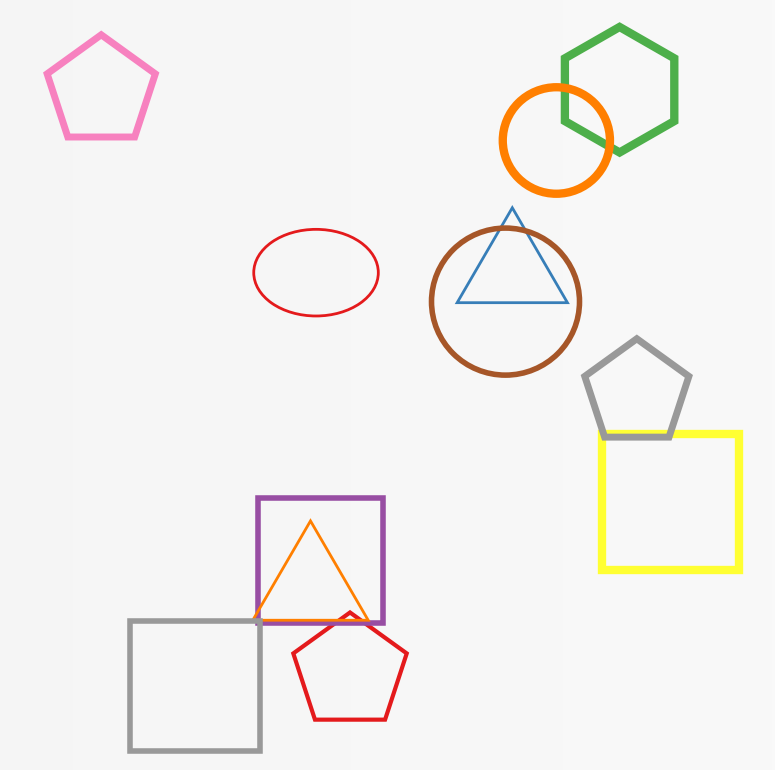[{"shape": "pentagon", "thickness": 1.5, "radius": 0.38, "center": [0.452, 0.128]}, {"shape": "oval", "thickness": 1, "radius": 0.4, "center": [0.408, 0.646]}, {"shape": "triangle", "thickness": 1, "radius": 0.41, "center": [0.661, 0.648]}, {"shape": "hexagon", "thickness": 3, "radius": 0.41, "center": [0.799, 0.883]}, {"shape": "square", "thickness": 2, "radius": 0.41, "center": [0.414, 0.272]}, {"shape": "triangle", "thickness": 1, "radius": 0.43, "center": [0.401, 0.237]}, {"shape": "circle", "thickness": 3, "radius": 0.35, "center": [0.718, 0.818]}, {"shape": "square", "thickness": 3, "radius": 0.44, "center": [0.865, 0.348]}, {"shape": "circle", "thickness": 2, "radius": 0.48, "center": [0.652, 0.608]}, {"shape": "pentagon", "thickness": 2.5, "radius": 0.37, "center": [0.131, 0.881]}, {"shape": "pentagon", "thickness": 2.5, "radius": 0.35, "center": [0.822, 0.489]}, {"shape": "square", "thickness": 2, "radius": 0.42, "center": [0.251, 0.109]}]